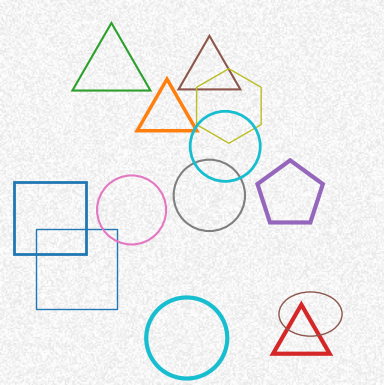[{"shape": "square", "thickness": 1, "radius": 0.52, "center": [0.198, 0.301]}, {"shape": "square", "thickness": 2, "radius": 0.47, "center": [0.129, 0.434]}, {"shape": "triangle", "thickness": 2.5, "radius": 0.45, "center": [0.434, 0.705]}, {"shape": "triangle", "thickness": 1.5, "radius": 0.59, "center": [0.289, 0.823]}, {"shape": "triangle", "thickness": 3, "radius": 0.42, "center": [0.783, 0.124]}, {"shape": "pentagon", "thickness": 3, "radius": 0.45, "center": [0.754, 0.494]}, {"shape": "triangle", "thickness": 1.5, "radius": 0.46, "center": [0.544, 0.814]}, {"shape": "oval", "thickness": 1, "radius": 0.41, "center": [0.807, 0.184]}, {"shape": "circle", "thickness": 1.5, "radius": 0.45, "center": [0.342, 0.455]}, {"shape": "circle", "thickness": 1.5, "radius": 0.46, "center": [0.544, 0.493]}, {"shape": "hexagon", "thickness": 1, "radius": 0.48, "center": [0.594, 0.725]}, {"shape": "circle", "thickness": 3, "radius": 0.53, "center": [0.485, 0.122]}, {"shape": "circle", "thickness": 2, "radius": 0.45, "center": [0.585, 0.62]}]